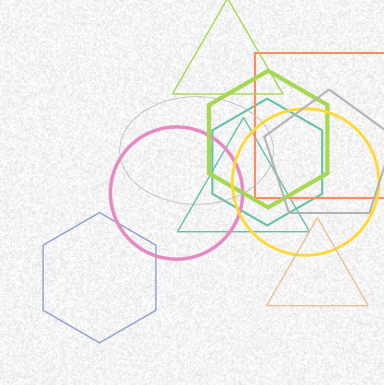[{"shape": "triangle", "thickness": 1, "radius": 0.99, "center": [0.633, 0.497]}, {"shape": "hexagon", "thickness": 1.5, "radius": 0.82, "center": [0.694, 0.579]}, {"shape": "square", "thickness": 1.5, "radius": 0.94, "center": [0.849, 0.674]}, {"shape": "hexagon", "thickness": 1, "radius": 0.85, "center": [0.258, 0.279]}, {"shape": "circle", "thickness": 2.5, "radius": 0.86, "center": [0.459, 0.499]}, {"shape": "triangle", "thickness": 1, "radius": 0.83, "center": [0.591, 0.839]}, {"shape": "hexagon", "thickness": 3, "radius": 0.89, "center": [0.697, 0.639]}, {"shape": "circle", "thickness": 2, "radius": 0.95, "center": [0.794, 0.527]}, {"shape": "triangle", "thickness": 1, "radius": 0.76, "center": [0.825, 0.282]}, {"shape": "oval", "thickness": 0.5, "radius": 1.0, "center": [0.511, 0.609]}, {"shape": "pentagon", "thickness": 1.5, "radius": 0.89, "center": [0.855, 0.59]}]